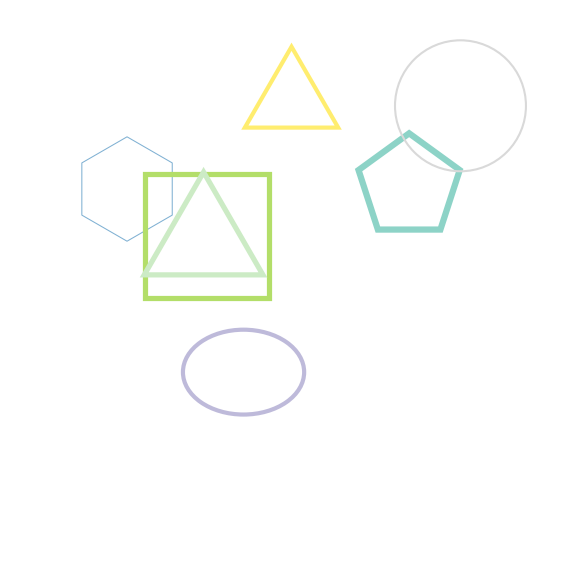[{"shape": "pentagon", "thickness": 3, "radius": 0.46, "center": [0.708, 0.676]}, {"shape": "oval", "thickness": 2, "radius": 0.52, "center": [0.422, 0.355]}, {"shape": "hexagon", "thickness": 0.5, "radius": 0.45, "center": [0.22, 0.672]}, {"shape": "square", "thickness": 2.5, "radius": 0.54, "center": [0.358, 0.591]}, {"shape": "circle", "thickness": 1, "radius": 0.57, "center": [0.797, 0.816]}, {"shape": "triangle", "thickness": 2.5, "radius": 0.59, "center": [0.353, 0.582]}, {"shape": "triangle", "thickness": 2, "radius": 0.47, "center": [0.505, 0.825]}]